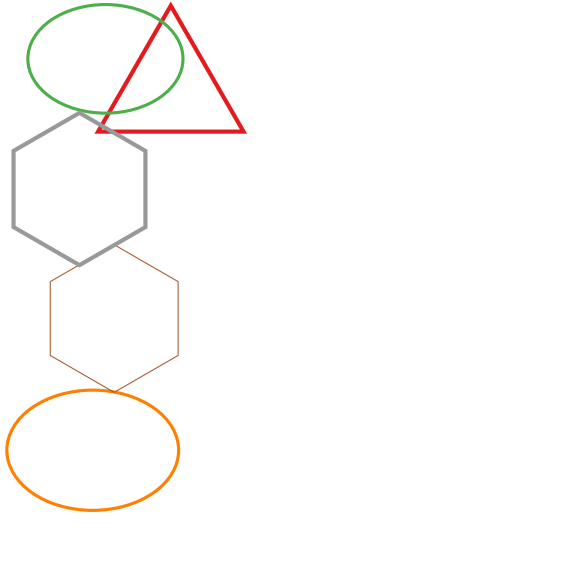[{"shape": "triangle", "thickness": 2, "radius": 0.73, "center": [0.296, 0.844]}, {"shape": "oval", "thickness": 1.5, "radius": 0.67, "center": [0.183, 0.897]}, {"shape": "oval", "thickness": 1.5, "radius": 0.74, "center": [0.161, 0.219]}, {"shape": "hexagon", "thickness": 0.5, "radius": 0.64, "center": [0.198, 0.448]}, {"shape": "hexagon", "thickness": 2, "radius": 0.66, "center": [0.138, 0.672]}]